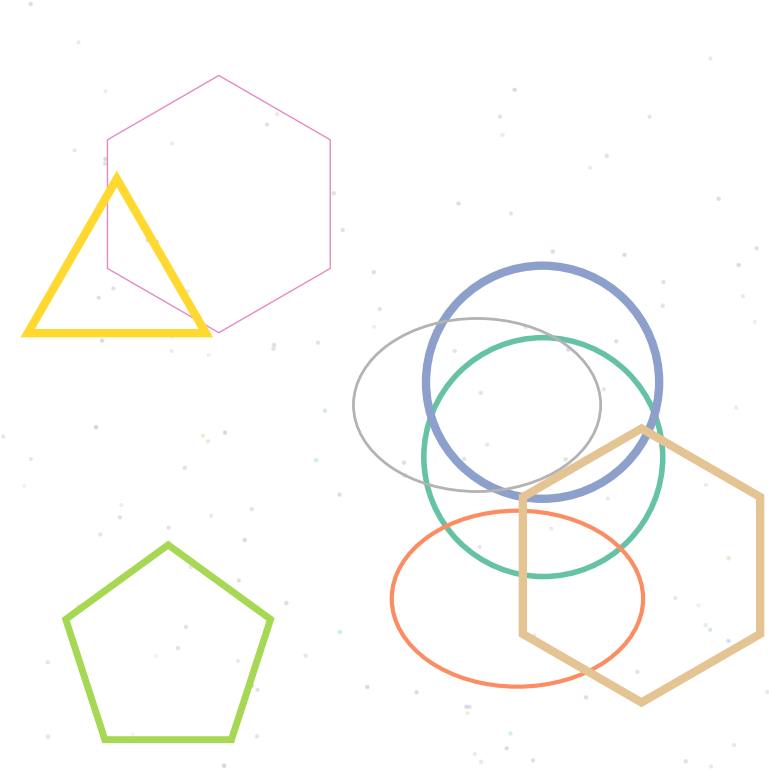[{"shape": "circle", "thickness": 2, "radius": 0.78, "center": [0.706, 0.406]}, {"shape": "oval", "thickness": 1.5, "radius": 0.82, "center": [0.672, 0.222]}, {"shape": "circle", "thickness": 3, "radius": 0.76, "center": [0.705, 0.504]}, {"shape": "hexagon", "thickness": 0.5, "radius": 0.84, "center": [0.284, 0.735]}, {"shape": "pentagon", "thickness": 2.5, "radius": 0.7, "center": [0.218, 0.153]}, {"shape": "triangle", "thickness": 3, "radius": 0.67, "center": [0.152, 0.634]}, {"shape": "hexagon", "thickness": 3, "radius": 0.89, "center": [0.833, 0.266]}, {"shape": "oval", "thickness": 1, "radius": 0.8, "center": [0.62, 0.474]}]